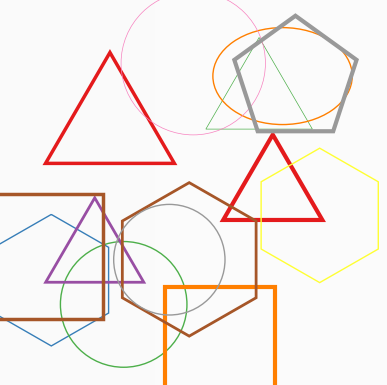[{"shape": "triangle", "thickness": 2.5, "radius": 0.96, "center": [0.284, 0.672]}, {"shape": "triangle", "thickness": 3, "radius": 0.74, "center": [0.704, 0.502]}, {"shape": "hexagon", "thickness": 1, "radius": 0.85, "center": [0.132, 0.272]}, {"shape": "circle", "thickness": 1, "radius": 0.82, "center": [0.319, 0.209]}, {"shape": "triangle", "thickness": 0.5, "radius": 0.79, "center": [0.669, 0.744]}, {"shape": "triangle", "thickness": 2, "radius": 0.73, "center": [0.244, 0.34]}, {"shape": "oval", "thickness": 1, "radius": 0.9, "center": [0.729, 0.802]}, {"shape": "square", "thickness": 3, "radius": 0.71, "center": [0.568, 0.112]}, {"shape": "hexagon", "thickness": 1, "radius": 0.87, "center": [0.825, 0.441]}, {"shape": "square", "thickness": 2.5, "radius": 0.81, "center": [0.103, 0.334]}, {"shape": "hexagon", "thickness": 2, "radius": 1.0, "center": [0.488, 0.326]}, {"shape": "circle", "thickness": 0.5, "radius": 0.93, "center": [0.499, 0.836]}, {"shape": "pentagon", "thickness": 3, "radius": 0.83, "center": [0.762, 0.793]}, {"shape": "circle", "thickness": 1, "radius": 0.72, "center": [0.437, 0.325]}]